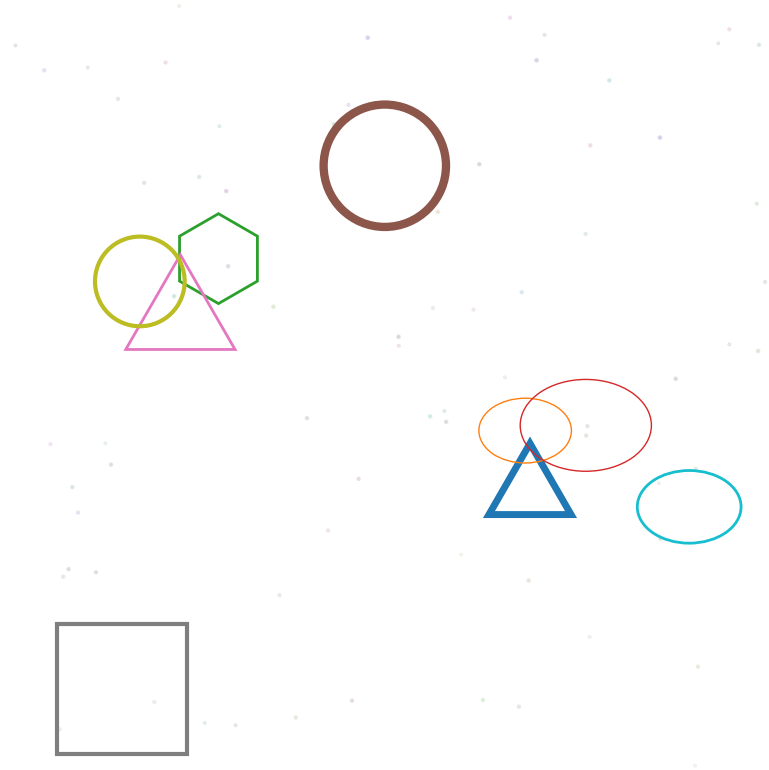[{"shape": "triangle", "thickness": 2.5, "radius": 0.31, "center": [0.688, 0.363]}, {"shape": "oval", "thickness": 0.5, "radius": 0.3, "center": [0.682, 0.441]}, {"shape": "hexagon", "thickness": 1, "radius": 0.29, "center": [0.284, 0.664]}, {"shape": "oval", "thickness": 0.5, "radius": 0.43, "center": [0.761, 0.448]}, {"shape": "circle", "thickness": 3, "radius": 0.4, "center": [0.5, 0.785]}, {"shape": "triangle", "thickness": 1, "radius": 0.41, "center": [0.234, 0.587]}, {"shape": "square", "thickness": 1.5, "radius": 0.42, "center": [0.158, 0.105]}, {"shape": "circle", "thickness": 1.5, "radius": 0.29, "center": [0.182, 0.635]}, {"shape": "oval", "thickness": 1, "radius": 0.34, "center": [0.895, 0.342]}]